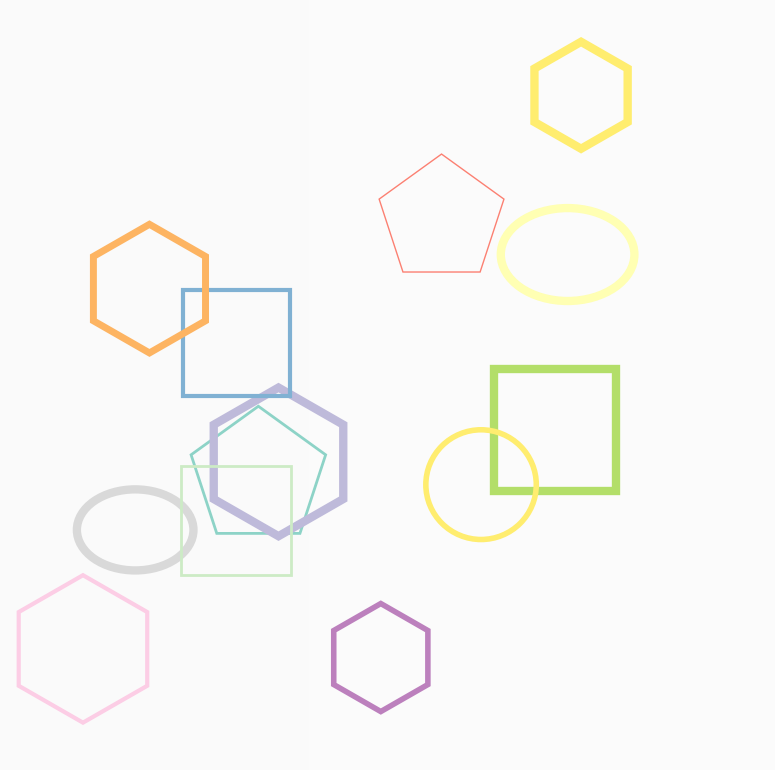[{"shape": "pentagon", "thickness": 1, "radius": 0.46, "center": [0.333, 0.381]}, {"shape": "oval", "thickness": 3, "radius": 0.43, "center": [0.732, 0.669]}, {"shape": "hexagon", "thickness": 3, "radius": 0.48, "center": [0.359, 0.4]}, {"shape": "pentagon", "thickness": 0.5, "radius": 0.42, "center": [0.57, 0.715]}, {"shape": "square", "thickness": 1.5, "radius": 0.35, "center": [0.305, 0.555]}, {"shape": "hexagon", "thickness": 2.5, "radius": 0.42, "center": [0.193, 0.625]}, {"shape": "square", "thickness": 3, "radius": 0.39, "center": [0.716, 0.441]}, {"shape": "hexagon", "thickness": 1.5, "radius": 0.48, "center": [0.107, 0.157]}, {"shape": "oval", "thickness": 3, "radius": 0.38, "center": [0.174, 0.312]}, {"shape": "hexagon", "thickness": 2, "radius": 0.35, "center": [0.491, 0.146]}, {"shape": "square", "thickness": 1, "radius": 0.36, "center": [0.305, 0.324]}, {"shape": "circle", "thickness": 2, "radius": 0.36, "center": [0.621, 0.371]}, {"shape": "hexagon", "thickness": 3, "radius": 0.35, "center": [0.75, 0.876]}]